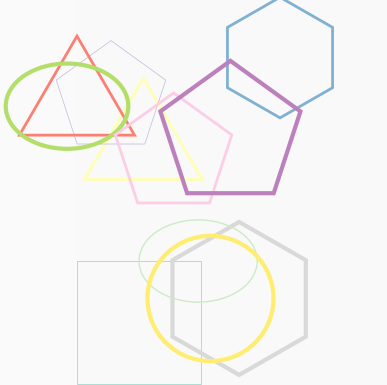[{"shape": "square", "thickness": 0.5, "radius": 0.8, "center": [0.359, 0.162]}, {"shape": "triangle", "thickness": 2, "radius": 0.88, "center": [0.37, 0.622]}, {"shape": "pentagon", "thickness": 0.5, "radius": 0.74, "center": [0.286, 0.746]}, {"shape": "triangle", "thickness": 2, "radius": 0.86, "center": [0.199, 0.735]}, {"shape": "hexagon", "thickness": 2, "radius": 0.78, "center": [0.723, 0.851]}, {"shape": "oval", "thickness": 3, "radius": 0.79, "center": [0.173, 0.724]}, {"shape": "pentagon", "thickness": 2, "radius": 0.79, "center": [0.448, 0.601]}, {"shape": "hexagon", "thickness": 3, "radius": 0.99, "center": [0.617, 0.225]}, {"shape": "pentagon", "thickness": 3, "radius": 0.95, "center": [0.595, 0.652]}, {"shape": "oval", "thickness": 1, "radius": 0.76, "center": [0.511, 0.322]}, {"shape": "circle", "thickness": 3, "radius": 0.81, "center": [0.543, 0.225]}]